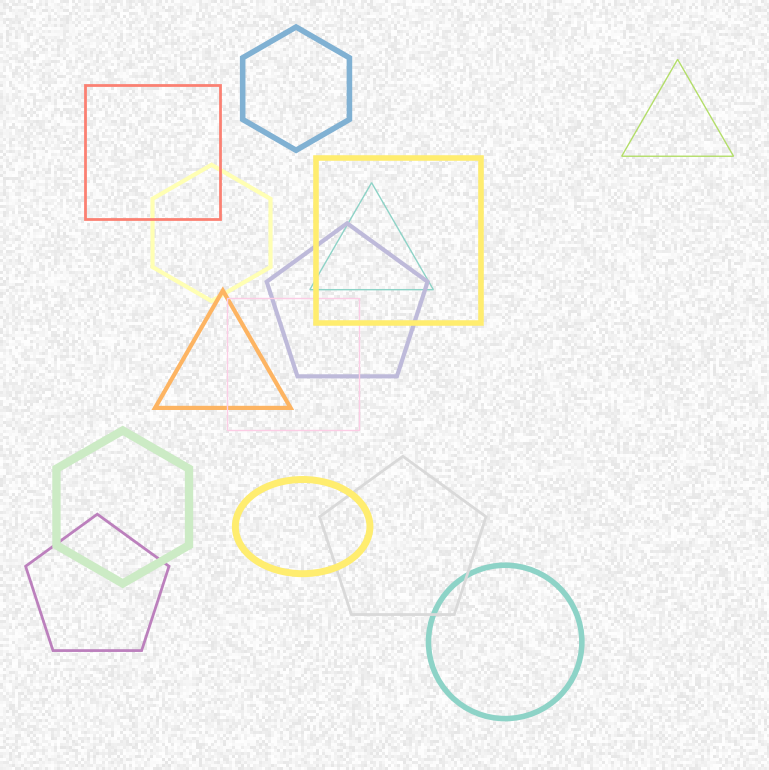[{"shape": "circle", "thickness": 2, "radius": 0.5, "center": [0.656, 0.166]}, {"shape": "triangle", "thickness": 0.5, "radius": 0.46, "center": [0.483, 0.67]}, {"shape": "hexagon", "thickness": 1.5, "radius": 0.44, "center": [0.275, 0.698]}, {"shape": "pentagon", "thickness": 1.5, "radius": 0.55, "center": [0.451, 0.6]}, {"shape": "square", "thickness": 1, "radius": 0.44, "center": [0.198, 0.802]}, {"shape": "hexagon", "thickness": 2, "radius": 0.4, "center": [0.384, 0.885]}, {"shape": "triangle", "thickness": 1.5, "radius": 0.51, "center": [0.289, 0.521]}, {"shape": "triangle", "thickness": 0.5, "radius": 0.42, "center": [0.88, 0.839]}, {"shape": "square", "thickness": 0.5, "radius": 0.43, "center": [0.381, 0.527]}, {"shape": "pentagon", "thickness": 1, "radius": 0.57, "center": [0.523, 0.294]}, {"shape": "pentagon", "thickness": 1, "radius": 0.49, "center": [0.126, 0.234]}, {"shape": "hexagon", "thickness": 3, "radius": 0.5, "center": [0.159, 0.342]}, {"shape": "oval", "thickness": 2.5, "radius": 0.44, "center": [0.393, 0.316]}, {"shape": "square", "thickness": 2, "radius": 0.54, "center": [0.518, 0.687]}]